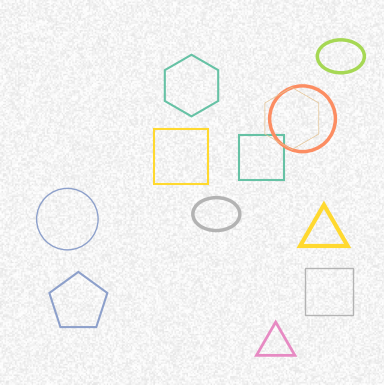[{"shape": "hexagon", "thickness": 1.5, "radius": 0.4, "center": [0.497, 0.778]}, {"shape": "square", "thickness": 1.5, "radius": 0.29, "center": [0.679, 0.591]}, {"shape": "circle", "thickness": 2.5, "radius": 0.43, "center": [0.786, 0.692]}, {"shape": "circle", "thickness": 1, "radius": 0.4, "center": [0.175, 0.431]}, {"shape": "pentagon", "thickness": 1.5, "radius": 0.4, "center": [0.204, 0.214]}, {"shape": "triangle", "thickness": 2, "radius": 0.29, "center": [0.716, 0.106]}, {"shape": "oval", "thickness": 2.5, "radius": 0.31, "center": [0.885, 0.854]}, {"shape": "triangle", "thickness": 3, "radius": 0.36, "center": [0.841, 0.397]}, {"shape": "square", "thickness": 1.5, "radius": 0.35, "center": [0.47, 0.594]}, {"shape": "hexagon", "thickness": 0.5, "radius": 0.4, "center": [0.758, 0.692]}, {"shape": "oval", "thickness": 2.5, "radius": 0.31, "center": [0.562, 0.444]}, {"shape": "square", "thickness": 1, "radius": 0.31, "center": [0.854, 0.244]}]